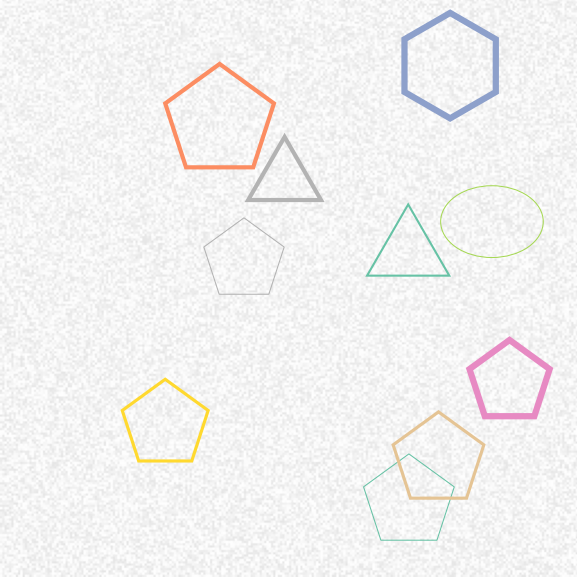[{"shape": "pentagon", "thickness": 0.5, "radius": 0.41, "center": [0.708, 0.131]}, {"shape": "triangle", "thickness": 1, "radius": 0.41, "center": [0.707, 0.563]}, {"shape": "pentagon", "thickness": 2, "radius": 0.49, "center": [0.38, 0.789]}, {"shape": "hexagon", "thickness": 3, "radius": 0.46, "center": [0.779, 0.885]}, {"shape": "pentagon", "thickness": 3, "radius": 0.36, "center": [0.882, 0.337]}, {"shape": "oval", "thickness": 0.5, "radius": 0.44, "center": [0.852, 0.615]}, {"shape": "pentagon", "thickness": 1.5, "radius": 0.39, "center": [0.286, 0.264]}, {"shape": "pentagon", "thickness": 1.5, "radius": 0.41, "center": [0.759, 0.203]}, {"shape": "pentagon", "thickness": 0.5, "radius": 0.37, "center": [0.423, 0.549]}, {"shape": "triangle", "thickness": 2, "radius": 0.36, "center": [0.493, 0.689]}]